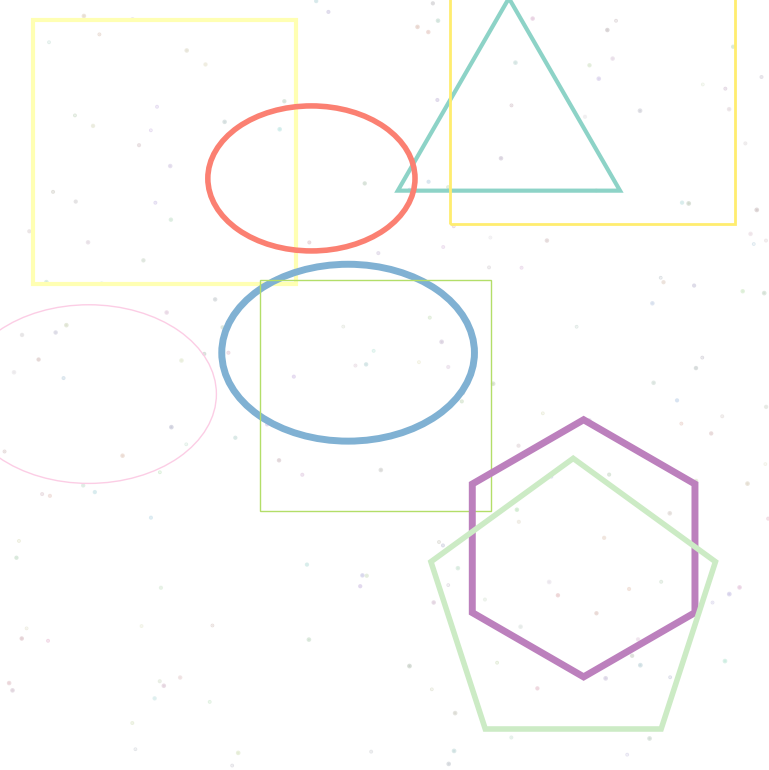[{"shape": "triangle", "thickness": 1.5, "radius": 0.83, "center": [0.661, 0.836]}, {"shape": "square", "thickness": 1.5, "radius": 0.85, "center": [0.214, 0.803]}, {"shape": "oval", "thickness": 2, "radius": 0.67, "center": [0.404, 0.768]}, {"shape": "oval", "thickness": 2.5, "radius": 0.82, "center": [0.452, 0.542]}, {"shape": "square", "thickness": 0.5, "radius": 0.75, "center": [0.488, 0.487]}, {"shape": "oval", "thickness": 0.5, "radius": 0.83, "center": [0.115, 0.488]}, {"shape": "hexagon", "thickness": 2.5, "radius": 0.83, "center": [0.758, 0.288]}, {"shape": "pentagon", "thickness": 2, "radius": 0.97, "center": [0.744, 0.21]}, {"shape": "square", "thickness": 1, "radius": 0.92, "center": [0.77, 0.894]}]